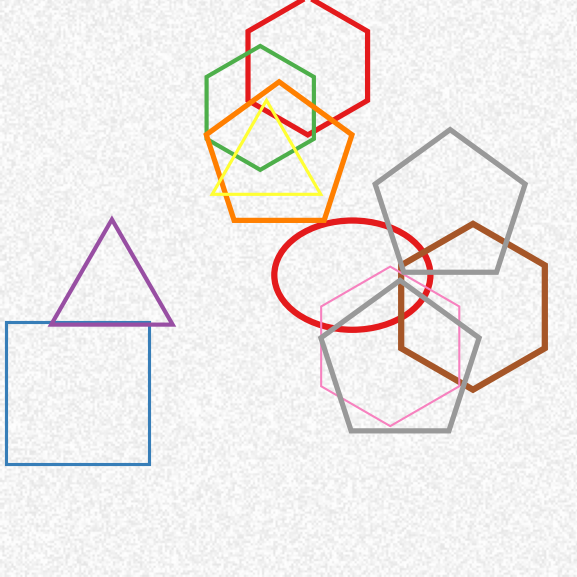[{"shape": "hexagon", "thickness": 2.5, "radius": 0.6, "center": [0.533, 0.885]}, {"shape": "oval", "thickness": 3, "radius": 0.68, "center": [0.61, 0.523]}, {"shape": "square", "thickness": 1.5, "radius": 0.62, "center": [0.135, 0.318]}, {"shape": "hexagon", "thickness": 2, "radius": 0.54, "center": [0.451, 0.812]}, {"shape": "triangle", "thickness": 2, "radius": 0.61, "center": [0.194, 0.498]}, {"shape": "pentagon", "thickness": 2.5, "radius": 0.66, "center": [0.483, 0.725]}, {"shape": "triangle", "thickness": 1.5, "radius": 0.54, "center": [0.461, 0.717]}, {"shape": "hexagon", "thickness": 3, "radius": 0.72, "center": [0.819, 0.468]}, {"shape": "hexagon", "thickness": 1, "radius": 0.69, "center": [0.676, 0.399]}, {"shape": "pentagon", "thickness": 2.5, "radius": 0.68, "center": [0.779, 0.638]}, {"shape": "pentagon", "thickness": 2.5, "radius": 0.72, "center": [0.693, 0.37]}]